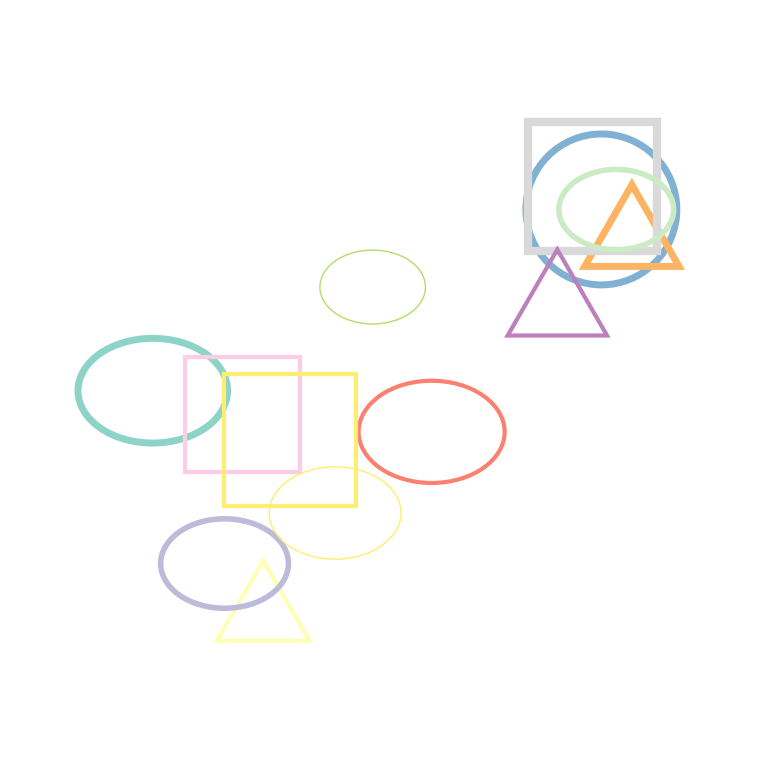[{"shape": "oval", "thickness": 2.5, "radius": 0.49, "center": [0.198, 0.493]}, {"shape": "triangle", "thickness": 1.5, "radius": 0.35, "center": [0.342, 0.203]}, {"shape": "oval", "thickness": 2, "radius": 0.41, "center": [0.292, 0.268]}, {"shape": "oval", "thickness": 1.5, "radius": 0.47, "center": [0.561, 0.439]}, {"shape": "circle", "thickness": 2.5, "radius": 0.49, "center": [0.781, 0.728]}, {"shape": "triangle", "thickness": 2.5, "radius": 0.35, "center": [0.821, 0.689]}, {"shape": "oval", "thickness": 0.5, "radius": 0.34, "center": [0.484, 0.627]}, {"shape": "square", "thickness": 1.5, "radius": 0.37, "center": [0.315, 0.461]}, {"shape": "square", "thickness": 3, "radius": 0.42, "center": [0.769, 0.758]}, {"shape": "triangle", "thickness": 1.5, "radius": 0.37, "center": [0.724, 0.602]}, {"shape": "oval", "thickness": 2, "radius": 0.37, "center": [0.8, 0.728]}, {"shape": "oval", "thickness": 0.5, "radius": 0.43, "center": [0.435, 0.334]}, {"shape": "square", "thickness": 1.5, "radius": 0.43, "center": [0.377, 0.428]}]